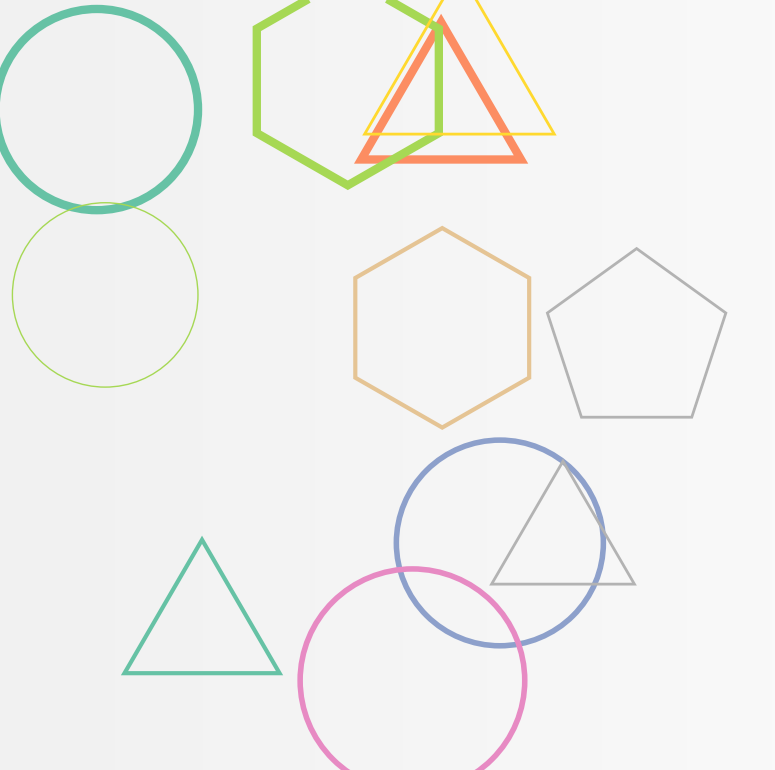[{"shape": "circle", "thickness": 3, "radius": 0.65, "center": [0.125, 0.858]}, {"shape": "triangle", "thickness": 1.5, "radius": 0.58, "center": [0.261, 0.183]}, {"shape": "triangle", "thickness": 3, "radius": 0.6, "center": [0.569, 0.852]}, {"shape": "circle", "thickness": 2, "radius": 0.67, "center": [0.645, 0.295]}, {"shape": "circle", "thickness": 2, "radius": 0.72, "center": [0.532, 0.116]}, {"shape": "hexagon", "thickness": 3, "radius": 0.68, "center": [0.449, 0.895]}, {"shape": "circle", "thickness": 0.5, "radius": 0.6, "center": [0.136, 0.617]}, {"shape": "triangle", "thickness": 1, "radius": 0.71, "center": [0.593, 0.896]}, {"shape": "hexagon", "thickness": 1.5, "radius": 0.65, "center": [0.571, 0.574]}, {"shape": "pentagon", "thickness": 1, "radius": 0.61, "center": [0.821, 0.556]}, {"shape": "triangle", "thickness": 1, "radius": 0.53, "center": [0.726, 0.295]}]